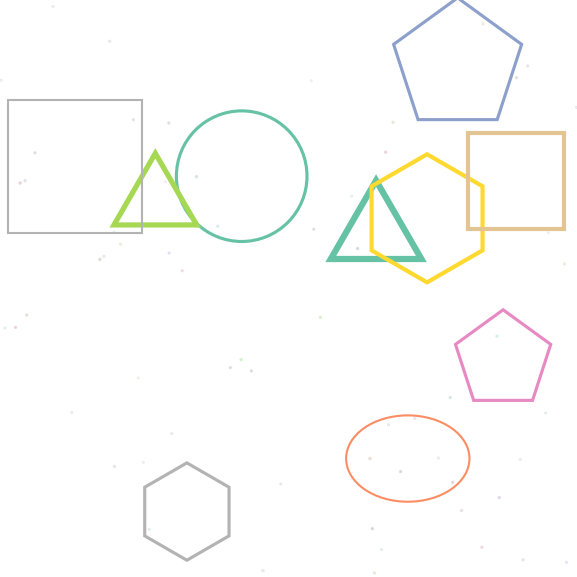[{"shape": "triangle", "thickness": 3, "radius": 0.45, "center": [0.651, 0.596]}, {"shape": "circle", "thickness": 1.5, "radius": 0.57, "center": [0.419, 0.694]}, {"shape": "oval", "thickness": 1, "radius": 0.53, "center": [0.706, 0.205]}, {"shape": "pentagon", "thickness": 1.5, "radius": 0.58, "center": [0.792, 0.886]}, {"shape": "pentagon", "thickness": 1.5, "radius": 0.43, "center": [0.871, 0.376]}, {"shape": "triangle", "thickness": 2.5, "radius": 0.41, "center": [0.269, 0.651]}, {"shape": "hexagon", "thickness": 2, "radius": 0.55, "center": [0.739, 0.621]}, {"shape": "square", "thickness": 2, "radius": 0.42, "center": [0.893, 0.685]}, {"shape": "hexagon", "thickness": 1.5, "radius": 0.42, "center": [0.324, 0.113]}, {"shape": "square", "thickness": 1, "radius": 0.58, "center": [0.13, 0.711]}]